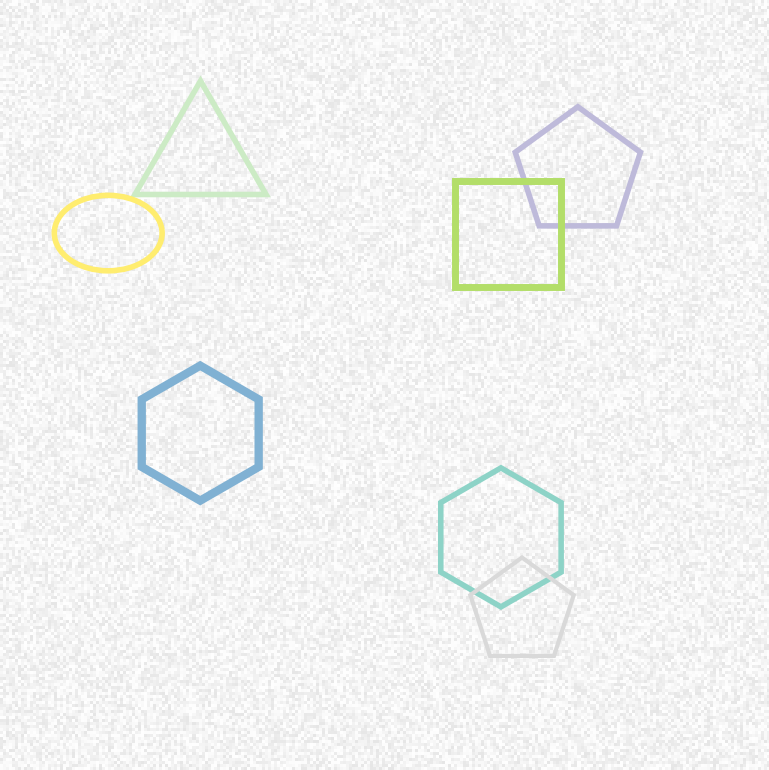[{"shape": "hexagon", "thickness": 2, "radius": 0.45, "center": [0.651, 0.302]}, {"shape": "pentagon", "thickness": 2, "radius": 0.43, "center": [0.75, 0.776]}, {"shape": "hexagon", "thickness": 3, "radius": 0.44, "center": [0.26, 0.437]}, {"shape": "square", "thickness": 2.5, "radius": 0.34, "center": [0.66, 0.696]}, {"shape": "pentagon", "thickness": 1.5, "radius": 0.35, "center": [0.678, 0.205]}, {"shape": "triangle", "thickness": 2, "radius": 0.49, "center": [0.26, 0.797]}, {"shape": "oval", "thickness": 2, "radius": 0.35, "center": [0.141, 0.697]}]